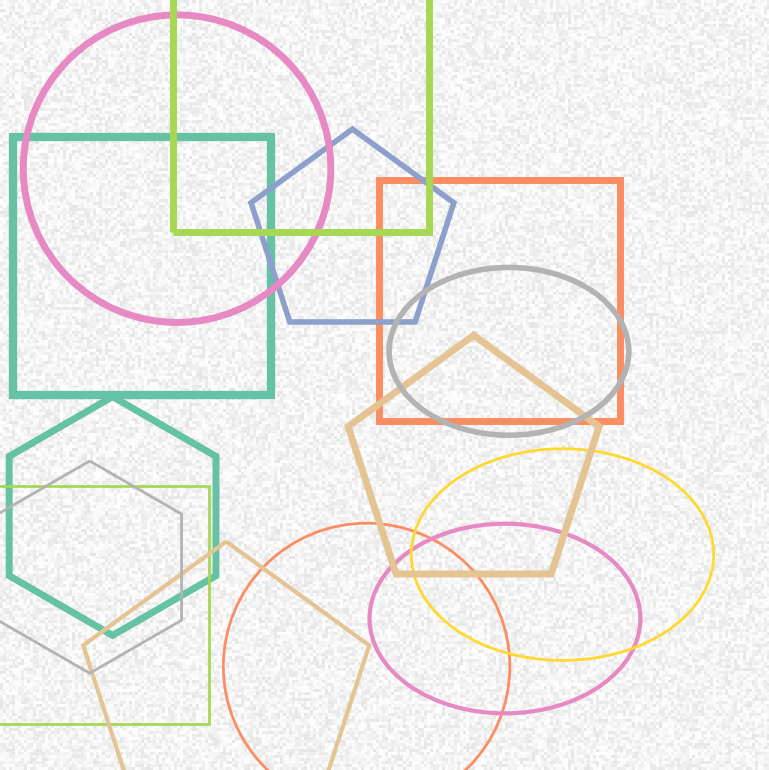[{"shape": "hexagon", "thickness": 2.5, "radius": 0.78, "center": [0.146, 0.33]}, {"shape": "square", "thickness": 3, "radius": 0.84, "center": [0.184, 0.655]}, {"shape": "circle", "thickness": 1, "radius": 0.93, "center": [0.476, 0.134]}, {"shape": "square", "thickness": 2.5, "radius": 0.78, "center": [0.649, 0.61]}, {"shape": "pentagon", "thickness": 2, "radius": 0.69, "center": [0.458, 0.694]}, {"shape": "oval", "thickness": 1.5, "radius": 0.88, "center": [0.656, 0.197]}, {"shape": "circle", "thickness": 2.5, "radius": 1.0, "center": [0.23, 0.781]}, {"shape": "square", "thickness": 1, "radius": 0.77, "center": [0.117, 0.214]}, {"shape": "square", "thickness": 2.5, "radius": 0.83, "center": [0.391, 0.865]}, {"shape": "oval", "thickness": 1, "radius": 0.98, "center": [0.731, 0.28]}, {"shape": "pentagon", "thickness": 2.5, "radius": 0.86, "center": [0.615, 0.393]}, {"shape": "pentagon", "thickness": 1.5, "radius": 0.98, "center": [0.294, 0.102]}, {"shape": "hexagon", "thickness": 1, "radius": 0.69, "center": [0.116, 0.263]}, {"shape": "oval", "thickness": 2, "radius": 0.78, "center": [0.661, 0.544]}]